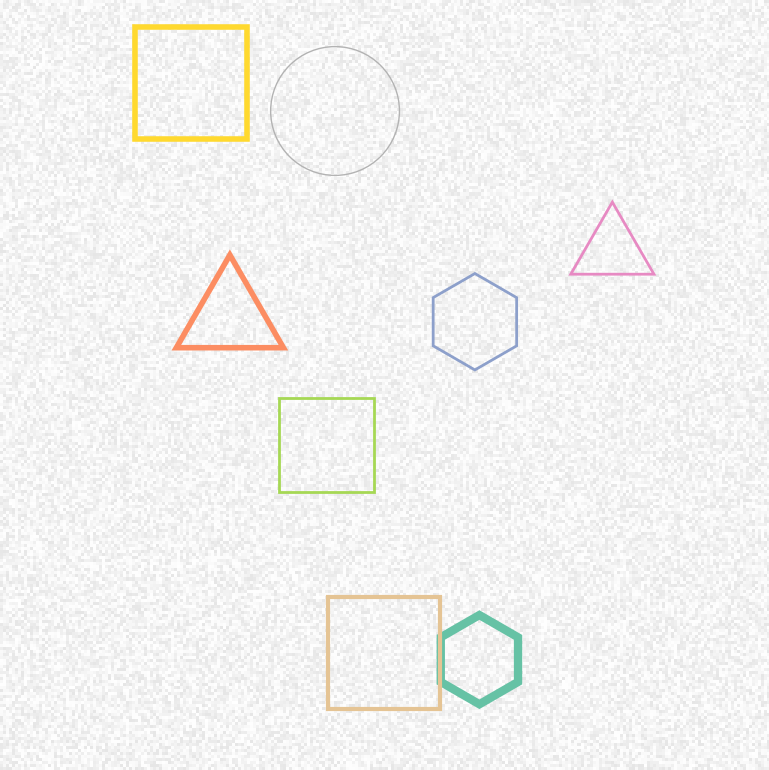[{"shape": "hexagon", "thickness": 3, "radius": 0.29, "center": [0.623, 0.143]}, {"shape": "triangle", "thickness": 2, "radius": 0.4, "center": [0.299, 0.589]}, {"shape": "hexagon", "thickness": 1, "radius": 0.31, "center": [0.617, 0.582]}, {"shape": "triangle", "thickness": 1, "radius": 0.31, "center": [0.795, 0.675]}, {"shape": "square", "thickness": 1, "radius": 0.31, "center": [0.424, 0.422]}, {"shape": "square", "thickness": 2, "radius": 0.36, "center": [0.248, 0.893]}, {"shape": "square", "thickness": 1.5, "radius": 0.36, "center": [0.499, 0.152]}, {"shape": "circle", "thickness": 0.5, "radius": 0.42, "center": [0.435, 0.856]}]